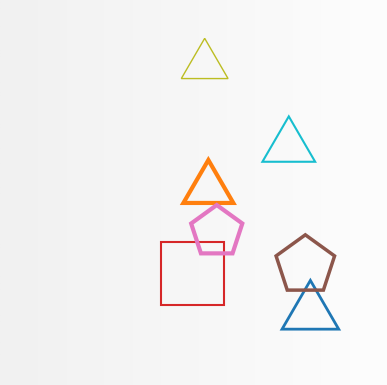[{"shape": "triangle", "thickness": 2, "radius": 0.42, "center": [0.801, 0.187]}, {"shape": "triangle", "thickness": 3, "radius": 0.37, "center": [0.538, 0.51]}, {"shape": "square", "thickness": 1.5, "radius": 0.41, "center": [0.497, 0.291]}, {"shape": "pentagon", "thickness": 2.5, "radius": 0.4, "center": [0.788, 0.311]}, {"shape": "pentagon", "thickness": 3, "radius": 0.35, "center": [0.559, 0.398]}, {"shape": "triangle", "thickness": 1, "radius": 0.35, "center": [0.528, 0.831]}, {"shape": "triangle", "thickness": 1.5, "radius": 0.39, "center": [0.745, 0.619]}]